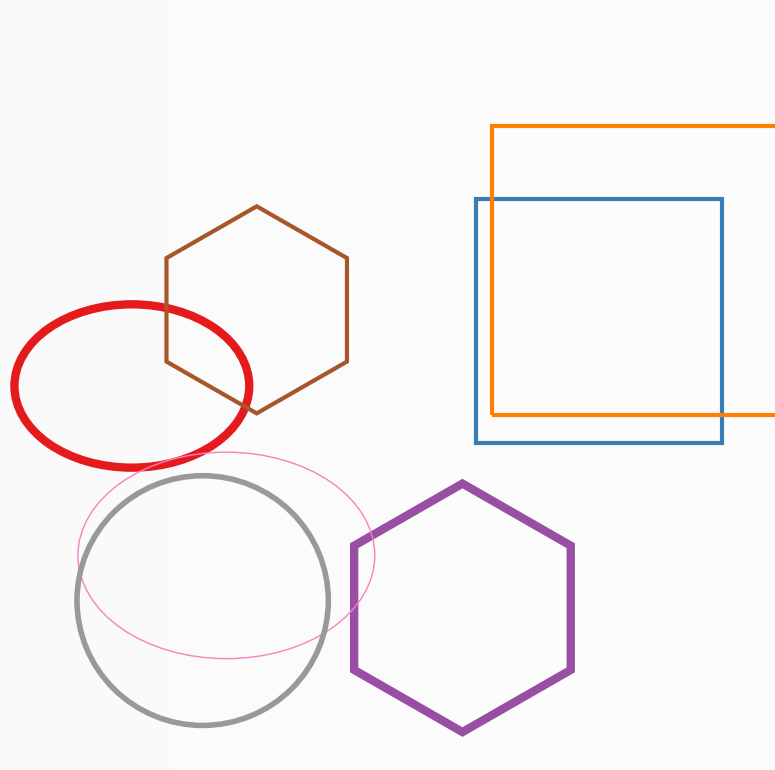[{"shape": "oval", "thickness": 3, "radius": 0.76, "center": [0.17, 0.499]}, {"shape": "square", "thickness": 1.5, "radius": 0.79, "center": [0.773, 0.583]}, {"shape": "hexagon", "thickness": 3, "radius": 0.81, "center": [0.597, 0.211]}, {"shape": "square", "thickness": 1.5, "radius": 0.94, "center": [0.822, 0.649]}, {"shape": "hexagon", "thickness": 1.5, "radius": 0.67, "center": [0.331, 0.598]}, {"shape": "oval", "thickness": 0.5, "radius": 0.96, "center": [0.292, 0.279]}, {"shape": "circle", "thickness": 2, "radius": 0.81, "center": [0.261, 0.22]}]